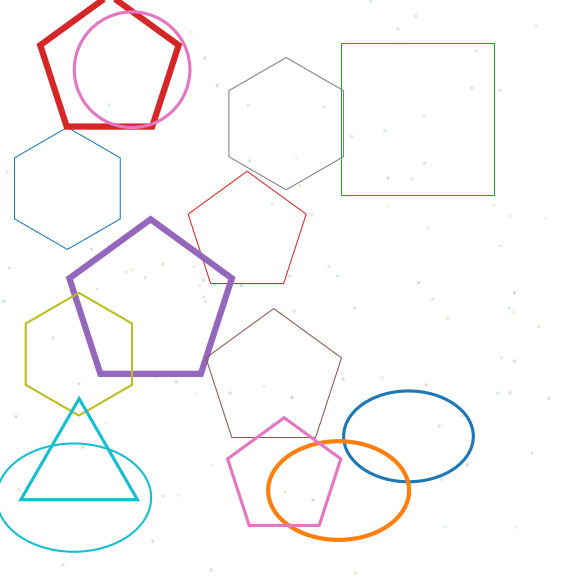[{"shape": "hexagon", "thickness": 0.5, "radius": 0.53, "center": [0.117, 0.673]}, {"shape": "oval", "thickness": 1.5, "radius": 0.56, "center": [0.707, 0.244]}, {"shape": "oval", "thickness": 2, "radius": 0.61, "center": [0.586, 0.15]}, {"shape": "square", "thickness": 0.5, "radius": 0.66, "center": [0.723, 0.793]}, {"shape": "pentagon", "thickness": 0.5, "radius": 0.54, "center": [0.428, 0.595]}, {"shape": "pentagon", "thickness": 3, "radius": 0.63, "center": [0.19, 0.882]}, {"shape": "pentagon", "thickness": 3, "radius": 0.74, "center": [0.261, 0.471]}, {"shape": "pentagon", "thickness": 0.5, "radius": 0.62, "center": [0.474, 0.341]}, {"shape": "circle", "thickness": 1.5, "radius": 0.5, "center": [0.229, 0.878]}, {"shape": "pentagon", "thickness": 1.5, "radius": 0.52, "center": [0.492, 0.173]}, {"shape": "hexagon", "thickness": 0.5, "radius": 0.57, "center": [0.496, 0.785]}, {"shape": "hexagon", "thickness": 1, "radius": 0.53, "center": [0.137, 0.386]}, {"shape": "oval", "thickness": 1, "radius": 0.67, "center": [0.128, 0.137]}, {"shape": "triangle", "thickness": 1.5, "radius": 0.58, "center": [0.137, 0.192]}]